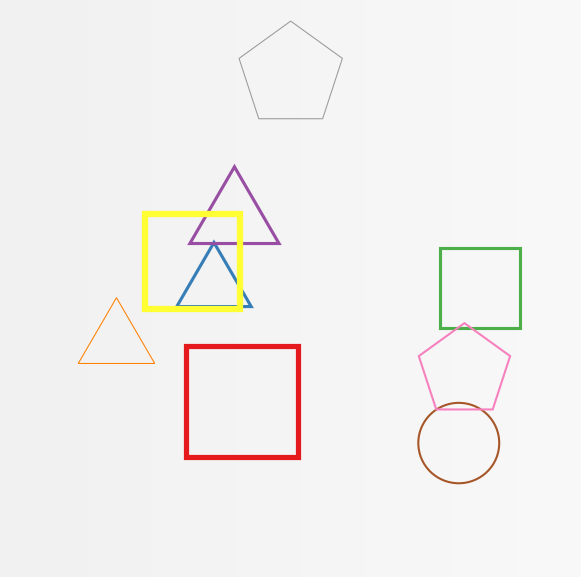[{"shape": "square", "thickness": 2.5, "radius": 0.48, "center": [0.417, 0.304]}, {"shape": "triangle", "thickness": 1.5, "radius": 0.37, "center": [0.368, 0.505]}, {"shape": "square", "thickness": 1.5, "radius": 0.35, "center": [0.826, 0.5]}, {"shape": "triangle", "thickness": 1.5, "radius": 0.44, "center": [0.403, 0.622]}, {"shape": "triangle", "thickness": 0.5, "radius": 0.38, "center": [0.2, 0.408]}, {"shape": "square", "thickness": 3, "radius": 0.41, "center": [0.332, 0.546]}, {"shape": "circle", "thickness": 1, "radius": 0.35, "center": [0.789, 0.232]}, {"shape": "pentagon", "thickness": 1, "radius": 0.41, "center": [0.799, 0.357]}, {"shape": "pentagon", "thickness": 0.5, "radius": 0.47, "center": [0.5, 0.869]}]